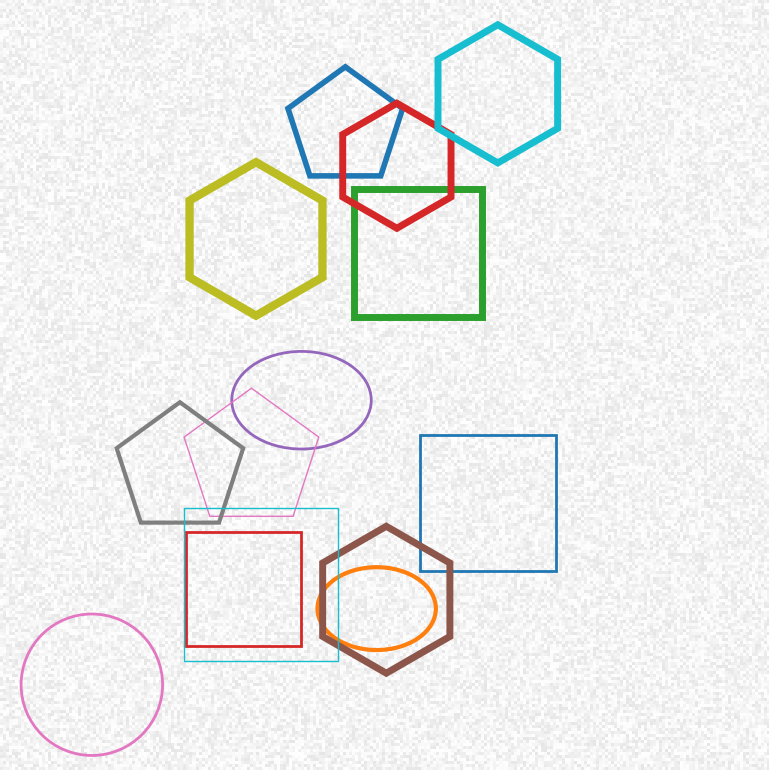[{"shape": "square", "thickness": 1, "radius": 0.44, "center": [0.634, 0.347]}, {"shape": "pentagon", "thickness": 2, "radius": 0.39, "center": [0.448, 0.835]}, {"shape": "oval", "thickness": 1.5, "radius": 0.38, "center": [0.489, 0.21]}, {"shape": "square", "thickness": 2.5, "radius": 0.41, "center": [0.543, 0.671]}, {"shape": "square", "thickness": 1, "radius": 0.37, "center": [0.316, 0.235]}, {"shape": "hexagon", "thickness": 2.5, "radius": 0.41, "center": [0.515, 0.785]}, {"shape": "oval", "thickness": 1, "radius": 0.45, "center": [0.392, 0.48]}, {"shape": "hexagon", "thickness": 2.5, "radius": 0.48, "center": [0.502, 0.221]}, {"shape": "circle", "thickness": 1, "radius": 0.46, "center": [0.119, 0.111]}, {"shape": "pentagon", "thickness": 0.5, "radius": 0.46, "center": [0.327, 0.404]}, {"shape": "pentagon", "thickness": 1.5, "radius": 0.43, "center": [0.234, 0.391]}, {"shape": "hexagon", "thickness": 3, "radius": 0.5, "center": [0.332, 0.69]}, {"shape": "hexagon", "thickness": 2.5, "radius": 0.45, "center": [0.647, 0.878]}, {"shape": "square", "thickness": 0.5, "radius": 0.5, "center": [0.339, 0.241]}]